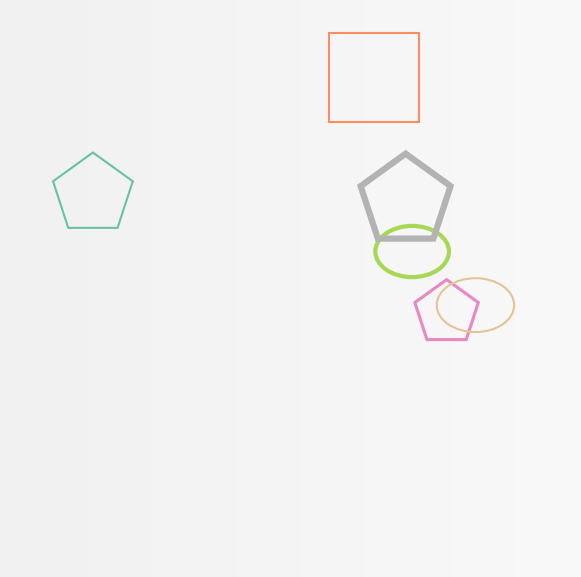[{"shape": "pentagon", "thickness": 1, "radius": 0.36, "center": [0.16, 0.663]}, {"shape": "square", "thickness": 1, "radius": 0.39, "center": [0.643, 0.865]}, {"shape": "pentagon", "thickness": 1.5, "radius": 0.29, "center": [0.768, 0.458]}, {"shape": "oval", "thickness": 2, "radius": 0.32, "center": [0.709, 0.564]}, {"shape": "oval", "thickness": 1, "radius": 0.33, "center": [0.818, 0.471]}, {"shape": "pentagon", "thickness": 3, "radius": 0.41, "center": [0.698, 0.652]}]